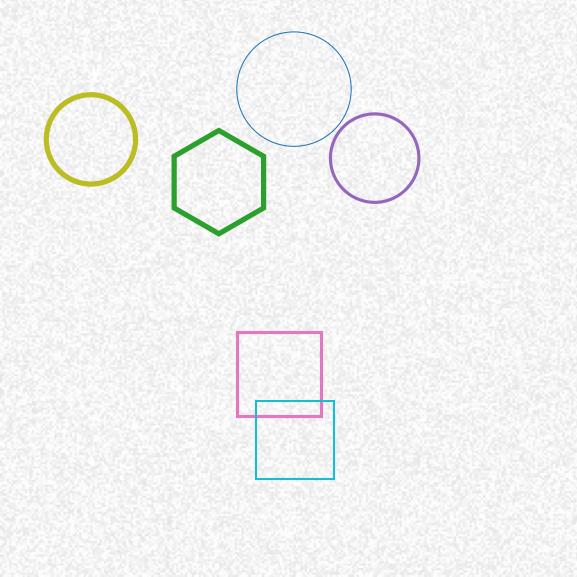[{"shape": "circle", "thickness": 0.5, "radius": 0.5, "center": [0.509, 0.845]}, {"shape": "hexagon", "thickness": 2.5, "radius": 0.45, "center": [0.379, 0.684]}, {"shape": "circle", "thickness": 1.5, "radius": 0.38, "center": [0.649, 0.725]}, {"shape": "square", "thickness": 1.5, "radius": 0.36, "center": [0.483, 0.352]}, {"shape": "circle", "thickness": 2.5, "radius": 0.39, "center": [0.157, 0.758]}, {"shape": "square", "thickness": 1, "radius": 0.34, "center": [0.511, 0.237]}]